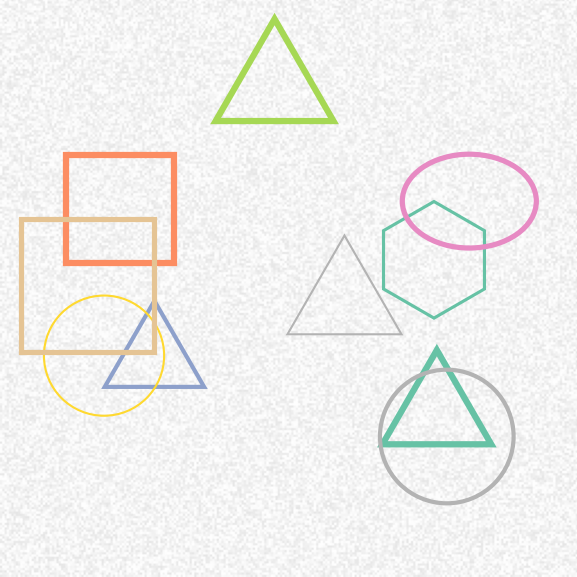[{"shape": "triangle", "thickness": 3, "radius": 0.54, "center": [0.756, 0.284]}, {"shape": "hexagon", "thickness": 1.5, "radius": 0.5, "center": [0.751, 0.549]}, {"shape": "square", "thickness": 3, "radius": 0.47, "center": [0.208, 0.637]}, {"shape": "triangle", "thickness": 2, "radius": 0.5, "center": [0.267, 0.379]}, {"shape": "oval", "thickness": 2.5, "radius": 0.58, "center": [0.813, 0.651]}, {"shape": "triangle", "thickness": 3, "radius": 0.59, "center": [0.475, 0.848]}, {"shape": "circle", "thickness": 1, "radius": 0.52, "center": [0.18, 0.383]}, {"shape": "square", "thickness": 2.5, "radius": 0.58, "center": [0.151, 0.505]}, {"shape": "circle", "thickness": 2, "radius": 0.58, "center": [0.774, 0.243]}, {"shape": "triangle", "thickness": 1, "radius": 0.57, "center": [0.596, 0.477]}]